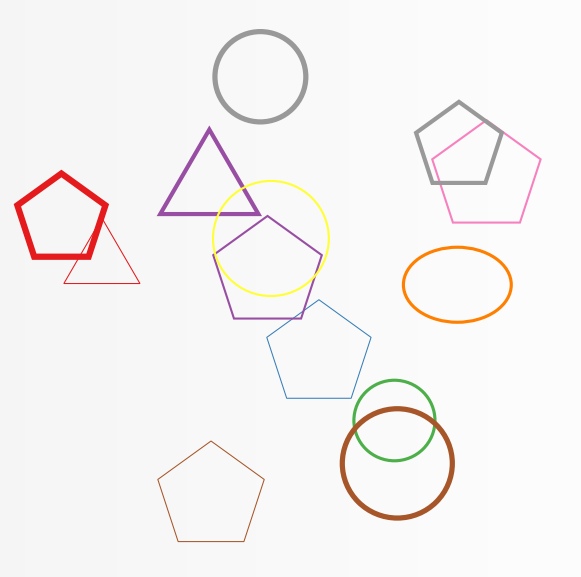[{"shape": "pentagon", "thickness": 3, "radius": 0.4, "center": [0.106, 0.619]}, {"shape": "triangle", "thickness": 0.5, "radius": 0.38, "center": [0.175, 0.546]}, {"shape": "pentagon", "thickness": 0.5, "radius": 0.47, "center": [0.549, 0.386]}, {"shape": "circle", "thickness": 1.5, "radius": 0.35, "center": [0.679, 0.271]}, {"shape": "pentagon", "thickness": 1, "radius": 0.49, "center": [0.46, 0.527]}, {"shape": "triangle", "thickness": 2, "radius": 0.49, "center": [0.36, 0.677]}, {"shape": "oval", "thickness": 1.5, "radius": 0.46, "center": [0.787, 0.506]}, {"shape": "circle", "thickness": 1, "radius": 0.5, "center": [0.466, 0.586]}, {"shape": "pentagon", "thickness": 0.5, "radius": 0.48, "center": [0.363, 0.139]}, {"shape": "circle", "thickness": 2.5, "radius": 0.47, "center": [0.684, 0.197]}, {"shape": "pentagon", "thickness": 1, "radius": 0.49, "center": [0.837, 0.693]}, {"shape": "circle", "thickness": 2.5, "radius": 0.39, "center": [0.448, 0.866]}, {"shape": "pentagon", "thickness": 2, "radius": 0.39, "center": [0.79, 0.745]}]